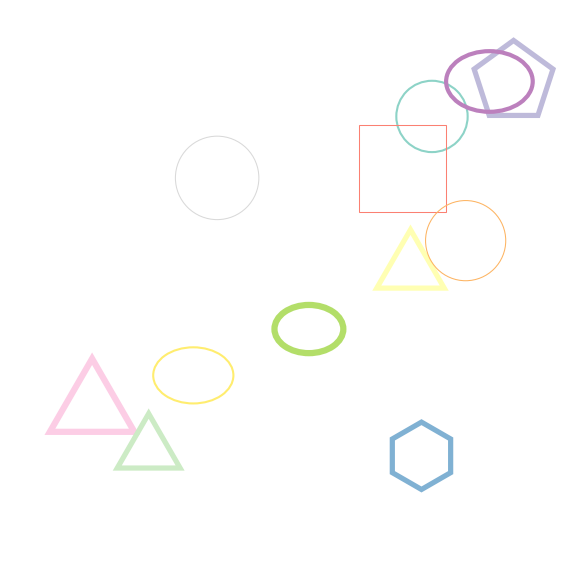[{"shape": "circle", "thickness": 1, "radius": 0.31, "center": [0.748, 0.798]}, {"shape": "triangle", "thickness": 2.5, "radius": 0.34, "center": [0.711, 0.534]}, {"shape": "pentagon", "thickness": 2.5, "radius": 0.36, "center": [0.889, 0.857]}, {"shape": "square", "thickness": 0.5, "radius": 0.38, "center": [0.697, 0.707]}, {"shape": "hexagon", "thickness": 2.5, "radius": 0.29, "center": [0.73, 0.21]}, {"shape": "circle", "thickness": 0.5, "radius": 0.35, "center": [0.806, 0.582]}, {"shape": "oval", "thickness": 3, "radius": 0.3, "center": [0.535, 0.429]}, {"shape": "triangle", "thickness": 3, "radius": 0.42, "center": [0.159, 0.294]}, {"shape": "circle", "thickness": 0.5, "radius": 0.36, "center": [0.376, 0.691]}, {"shape": "oval", "thickness": 2, "radius": 0.37, "center": [0.847, 0.858]}, {"shape": "triangle", "thickness": 2.5, "radius": 0.31, "center": [0.257, 0.22]}, {"shape": "oval", "thickness": 1, "radius": 0.35, "center": [0.335, 0.349]}]